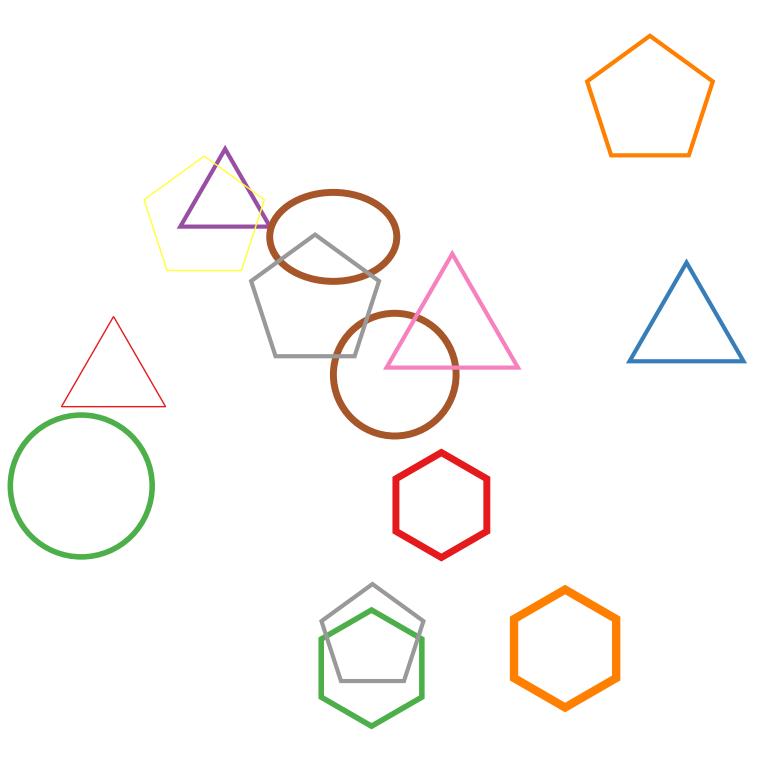[{"shape": "hexagon", "thickness": 2.5, "radius": 0.34, "center": [0.573, 0.344]}, {"shape": "triangle", "thickness": 0.5, "radius": 0.39, "center": [0.147, 0.511]}, {"shape": "triangle", "thickness": 1.5, "radius": 0.43, "center": [0.892, 0.574]}, {"shape": "circle", "thickness": 2, "radius": 0.46, "center": [0.106, 0.369]}, {"shape": "hexagon", "thickness": 2, "radius": 0.38, "center": [0.483, 0.132]}, {"shape": "triangle", "thickness": 1.5, "radius": 0.34, "center": [0.292, 0.739]}, {"shape": "pentagon", "thickness": 1.5, "radius": 0.43, "center": [0.844, 0.868]}, {"shape": "hexagon", "thickness": 3, "radius": 0.38, "center": [0.734, 0.158]}, {"shape": "pentagon", "thickness": 0.5, "radius": 0.41, "center": [0.265, 0.715]}, {"shape": "circle", "thickness": 2.5, "radius": 0.4, "center": [0.513, 0.513]}, {"shape": "oval", "thickness": 2.5, "radius": 0.41, "center": [0.433, 0.692]}, {"shape": "triangle", "thickness": 1.5, "radius": 0.49, "center": [0.587, 0.572]}, {"shape": "pentagon", "thickness": 1.5, "radius": 0.44, "center": [0.409, 0.608]}, {"shape": "pentagon", "thickness": 1.5, "radius": 0.35, "center": [0.484, 0.172]}]